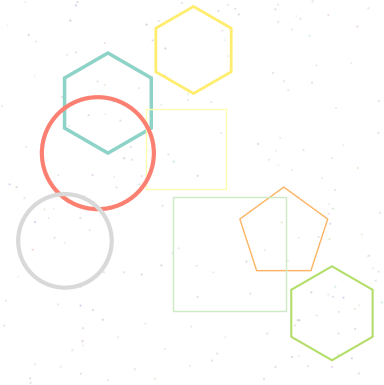[{"shape": "hexagon", "thickness": 2.5, "radius": 0.65, "center": [0.28, 0.732]}, {"shape": "square", "thickness": 1, "radius": 0.52, "center": [0.483, 0.612]}, {"shape": "circle", "thickness": 3, "radius": 0.73, "center": [0.254, 0.602]}, {"shape": "pentagon", "thickness": 1, "radius": 0.6, "center": [0.737, 0.394]}, {"shape": "hexagon", "thickness": 1.5, "radius": 0.61, "center": [0.862, 0.186]}, {"shape": "circle", "thickness": 3, "radius": 0.61, "center": [0.169, 0.374]}, {"shape": "square", "thickness": 1, "radius": 0.74, "center": [0.596, 0.341]}, {"shape": "hexagon", "thickness": 2, "radius": 0.57, "center": [0.503, 0.87]}]